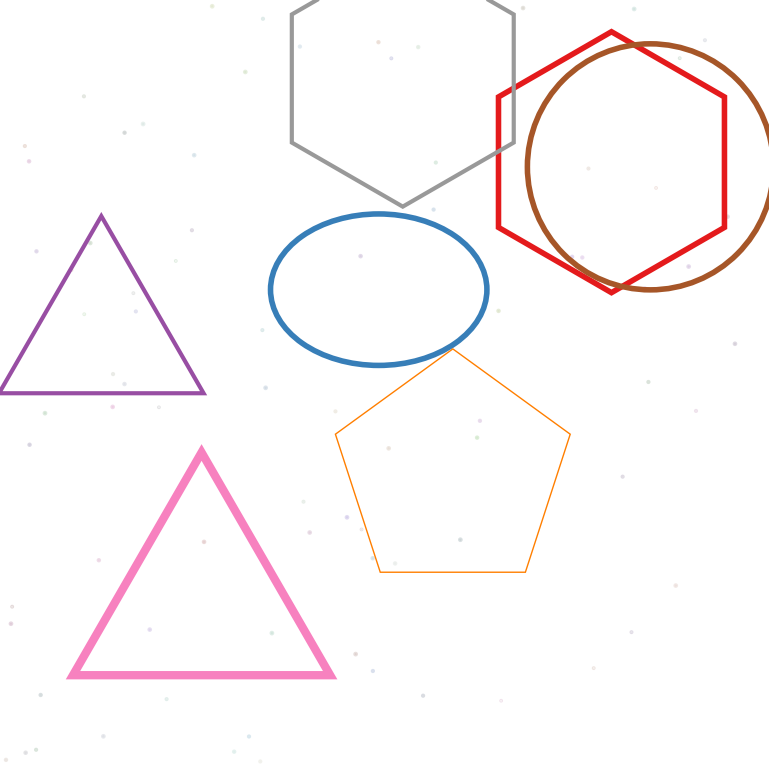[{"shape": "hexagon", "thickness": 2, "radius": 0.85, "center": [0.794, 0.789]}, {"shape": "oval", "thickness": 2, "radius": 0.7, "center": [0.492, 0.624]}, {"shape": "triangle", "thickness": 1.5, "radius": 0.77, "center": [0.132, 0.566]}, {"shape": "pentagon", "thickness": 0.5, "radius": 0.8, "center": [0.588, 0.387]}, {"shape": "circle", "thickness": 2, "radius": 0.8, "center": [0.845, 0.783]}, {"shape": "triangle", "thickness": 3, "radius": 0.96, "center": [0.262, 0.22]}, {"shape": "hexagon", "thickness": 1.5, "radius": 0.83, "center": [0.523, 0.898]}]